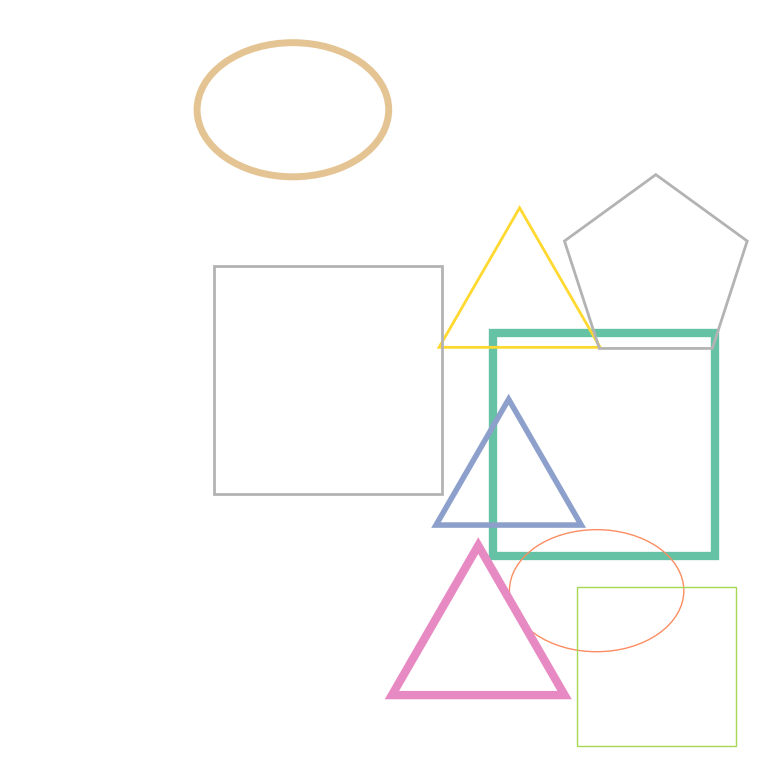[{"shape": "square", "thickness": 3, "radius": 0.72, "center": [0.784, 0.422]}, {"shape": "oval", "thickness": 0.5, "radius": 0.57, "center": [0.775, 0.233]}, {"shape": "triangle", "thickness": 2, "radius": 0.54, "center": [0.661, 0.373]}, {"shape": "triangle", "thickness": 3, "radius": 0.65, "center": [0.621, 0.162]}, {"shape": "square", "thickness": 0.5, "radius": 0.52, "center": [0.852, 0.134]}, {"shape": "triangle", "thickness": 1, "radius": 0.6, "center": [0.675, 0.609]}, {"shape": "oval", "thickness": 2.5, "radius": 0.62, "center": [0.38, 0.857]}, {"shape": "square", "thickness": 1, "radius": 0.74, "center": [0.426, 0.506]}, {"shape": "pentagon", "thickness": 1, "radius": 0.62, "center": [0.852, 0.648]}]